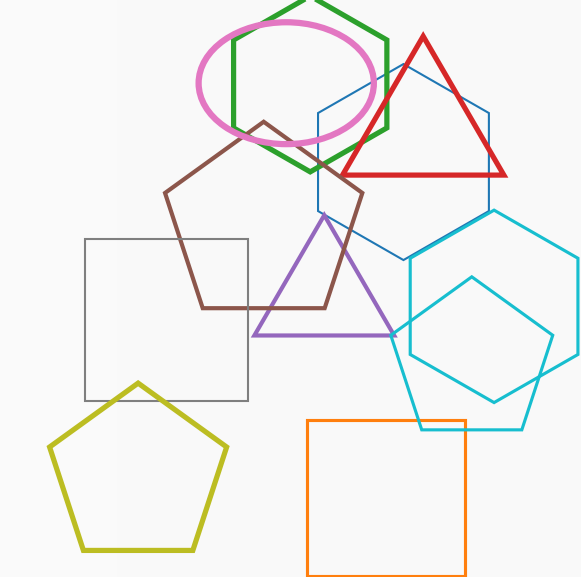[{"shape": "hexagon", "thickness": 1, "radius": 0.85, "center": [0.694, 0.719]}, {"shape": "square", "thickness": 1.5, "radius": 0.68, "center": [0.664, 0.137]}, {"shape": "hexagon", "thickness": 2.5, "radius": 0.76, "center": [0.534, 0.854]}, {"shape": "triangle", "thickness": 2.5, "radius": 0.8, "center": [0.728, 0.776]}, {"shape": "triangle", "thickness": 2, "radius": 0.69, "center": [0.558, 0.488]}, {"shape": "pentagon", "thickness": 2, "radius": 0.89, "center": [0.454, 0.61]}, {"shape": "oval", "thickness": 3, "radius": 0.75, "center": [0.492, 0.855]}, {"shape": "square", "thickness": 1, "radius": 0.7, "center": [0.287, 0.445]}, {"shape": "pentagon", "thickness": 2.5, "radius": 0.8, "center": [0.238, 0.176]}, {"shape": "hexagon", "thickness": 1.5, "radius": 0.83, "center": [0.85, 0.469]}, {"shape": "pentagon", "thickness": 1.5, "radius": 0.73, "center": [0.812, 0.373]}]